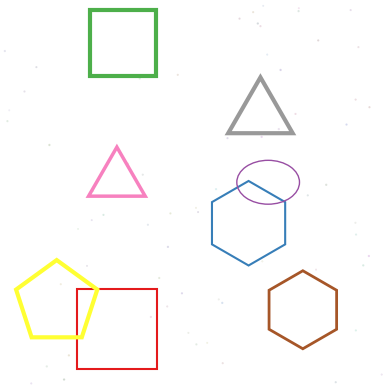[{"shape": "square", "thickness": 1.5, "radius": 0.52, "center": [0.304, 0.145]}, {"shape": "hexagon", "thickness": 1.5, "radius": 0.55, "center": [0.646, 0.42]}, {"shape": "square", "thickness": 3, "radius": 0.43, "center": [0.32, 0.888]}, {"shape": "oval", "thickness": 1, "radius": 0.41, "center": [0.697, 0.527]}, {"shape": "pentagon", "thickness": 3, "radius": 0.55, "center": [0.147, 0.214]}, {"shape": "hexagon", "thickness": 2, "radius": 0.51, "center": [0.787, 0.195]}, {"shape": "triangle", "thickness": 2.5, "radius": 0.42, "center": [0.304, 0.533]}, {"shape": "triangle", "thickness": 3, "radius": 0.48, "center": [0.676, 0.702]}]